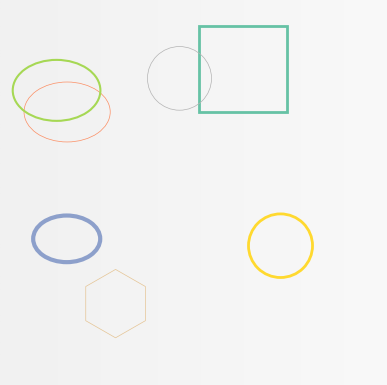[{"shape": "square", "thickness": 2, "radius": 0.56, "center": [0.627, 0.821]}, {"shape": "oval", "thickness": 0.5, "radius": 0.56, "center": [0.173, 0.709]}, {"shape": "oval", "thickness": 3, "radius": 0.43, "center": [0.172, 0.38]}, {"shape": "oval", "thickness": 1.5, "radius": 0.57, "center": [0.146, 0.765]}, {"shape": "circle", "thickness": 2, "radius": 0.41, "center": [0.724, 0.362]}, {"shape": "hexagon", "thickness": 0.5, "radius": 0.44, "center": [0.298, 0.211]}, {"shape": "circle", "thickness": 0.5, "radius": 0.41, "center": [0.463, 0.796]}]